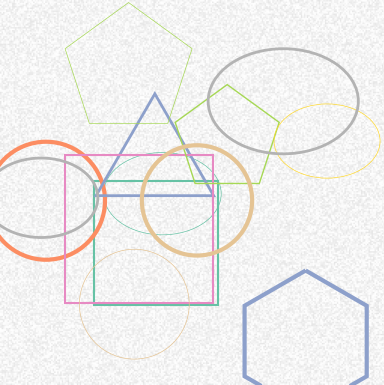[{"shape": "oval", "thickness": 0.5, "radius": 0.76, "center": [0.422, 0.497]}, {"shape": "square", "thickness": 1.5, "radius": 0.81, "center": [0.405, 0.368]}, {"shape": "circle", "thickness": 3, "radius": 0.77, "center": [0.12, 0.479]}, {"shape": "hexagon", "thickness": 3, "radius": 0.92, "center": [0.794, 0.114]}, {"shape": "triangle", "thickness": 2, "radius": 0.88, "center": [0.402, 0.58]}, {"shape": "square", "thickness": 1.5, "radius": 0.96, "center": [0.362, 0.406]}, {"shape": "pentagon", "thickness": 1, "radius": 0.71, "center": [0.59, 0.638]}, {"shape": "pentagon", "thickness": 0.5, "radius": 0.87, "center": [0.334, 0.82]}, {"shape": "oval", "thickness": 0.5, "radius": 0.69, "center": [0.849, 0.634]}, {"shape": "circle", "thickness": 0.5, "radius": 0.71, "center": [0.349, 0.21]}, {"shape": "circle", "thickness": 3, "radius": 0.72, "center": [0.512, 0.479]}, {"shape": "oval", "thickness": 2, "radius": 0.74, "center": [0.107, 0.486]}, {"shape": "oval", "thickness": 2, "radius": 0.98, "center": [0.736, 0.737]}]